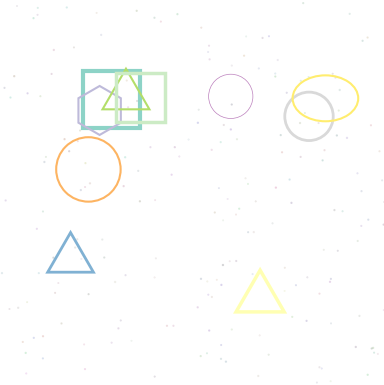[{"shape": "square", "thickness": 3, "radius": 0.37, "center": [0.289, 0.742]}, {"shape": "triangle", "thickness": 2.5, "radius": 0.36, "center": [0.676, 0.226]}, {"shape": "hexagon", "thickness": 1.5, "radius": 0.32, "center": [0.259, 0.713]}, {"shape": "triangle", "thickness": 2, "radius": 0.34, "center": [0.183, 0.327]}, {"shape": "circle", "thickness": 1.5, "radius": 0.42, "center": [0.23, 0.56]}, {"shape": "triangle", "thickness": 1.5, "radius": 0.35, "center": [0.327, 0.751]}, {"shape": "circle", "thickness": 2, "radius": 0.31, "center": [0.803, 0.698]}, {"shape": "circle", "thickness": 0.5, "radius": 0.29, "center": [0.599, 0.75]}, {"shape": "square", "thickness": 2.5, "radius": 0.32, "center": [0.365, 0.747]}, {"shape": "oval", "thickness": 1.5, "radius": 0.43, "center": [0.845, 0.745]}]